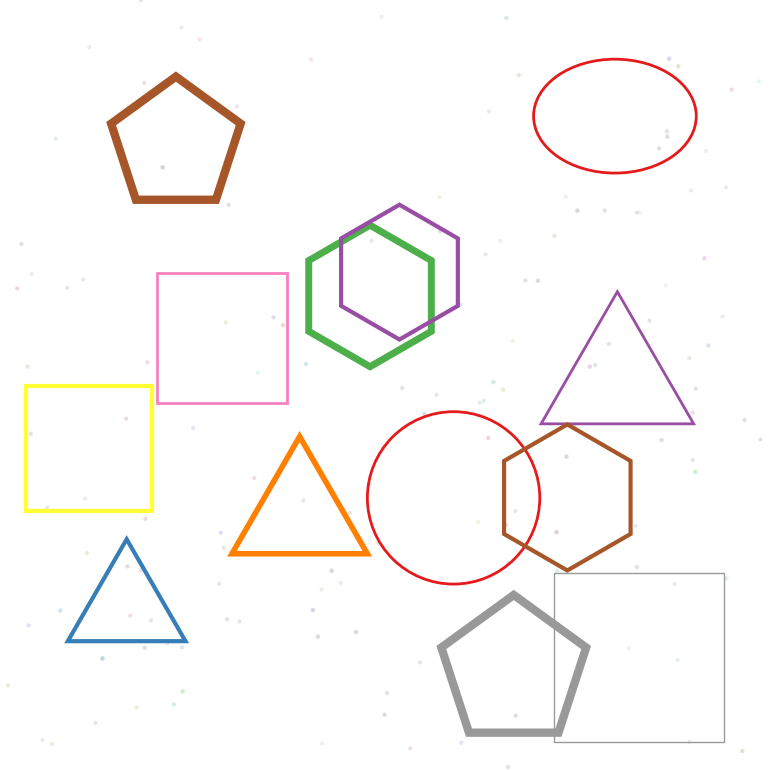[{"shape": "oval", "thickness": 1, "radius": 0.53, "center": [0.799, 0.849]}, {"shape": "circle", "thickness": 1, "radius": 0.56, "center": [0.589, 0.353]}, {"shape": "triangle", "thickness": 1.5, "radius": 0.44, "center": [0.164, 0.211]}, {"shape": "hexagon", "thickness": 2.5, "radius": 0.46, "center": [0.481, 0.616]}, {"shape": "hexagon", "thickness": 1.5, "radius": 0.44, "center": [0.519, 0.647]}, {"shape": "triangle", "thickness": 1, "radius": 0.57, "center": [0.802, 0.507]}, {"shape": "triangle", "thickness": 2, "radius": 0.51, "center": [0.389, 0.332]}, {"shape": "square", "thickness": 1.5, "radius": 0.41, "center": [0.115, 0.417]}, {"shape": "pentagon", "thickness": 3, "radius": 0.44, "center": [0.228, 0.812]}, {"shape": "hexagon", "thickness": 1.5, "radius": 0.47, "center": [0.737, 0.354]}, {"shape": "square", "thickness": 1, "radius": 0.42, "center": [0.288, 0.561]}, {"shape": "pentagon", "thickness": 3, "radius": 0.49, "center": [0.667, 0.128]}, {"shape": "square", "thickness": 0.5, "radius": 0.55, "center": [0.83, 0.146]}]